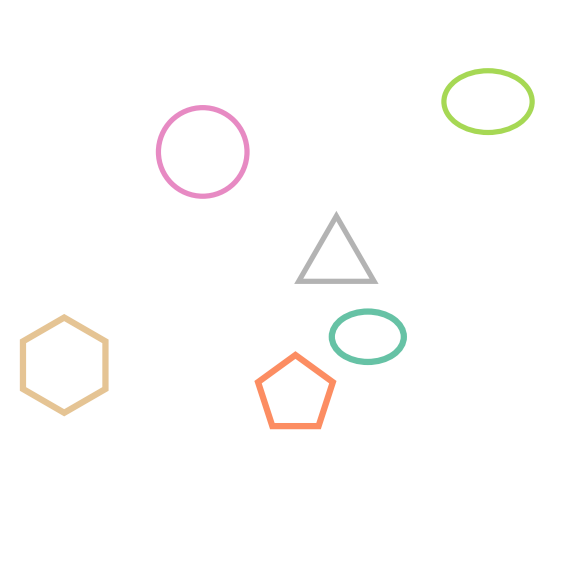[{"shape": "oval", "thickness": 3, "radius": 0.31, "center": [0.637, 0.416]}, {"shape": "pentagon", "thickness": 3, "radius": 0.34, "center": [0.512, 0.316]}, {"shape": "circle", "thickness": 2.5, "radius": 0.38, "center": [0.351, 0.736]}, {"shape": "oval", "thickness": 2.5, "radius": 0.38, "center": [0.845, 0.823]}, {"shape": "hexagon", "thickness": 3, "radius": 0.41, "center": [0.111, 0.367]}, {"shape": "triangle", "thickness": 2.5, "radius": 0.38, "center": [0.582, 0.55]}]